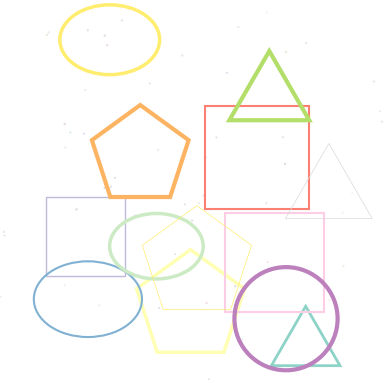[{"shape": "triangle", "thickness": 2, "radius": 0.51, "center": [0.794, 0.102]}, {"shape": "pentagon", "thickness": 2.5, "radius": 0.74, "center": [0.495, 0.204]}, {"shape": "square", "thickness": 1, "radius": 0.52, "center": [0.222, 0.386]}, {"shape": "square", "thickness": 1.5, "radius": 0.67, "center": [0.667, 0.592]}, {"shape": "oval", "thickness": 1.5, "radius": 0.7, "center": [0.228, 0.223]}, {"shape": "pentagon", "thickness": 3, "radius": 0.66, "center": [0.364, 0.595]}, {"shape": "triangle", "thickness": 3, "radius": 0.6, "center": [0.699, 0.748]}, {"shape": "square", "thickness": 1.5, "radius": 0.65, "center": [0.714, 0.318]}, {"shape": "triangle", "thickness": 0.5, "radius": 0.65, "center": [0.854, 0.497]}, {"shape": "circle", "thickness": 3, "radius": 0.67, "center": [0.743, 0.172]}, {"shape": "oval", "thickness": 2.5, "radius": 0.61, "center": [0.406, 0.361]}, {"shape": "oval", "thickness": 2.5, "radius": 0.65, "center": [0.285, 0.897]}, {"shape": "pentagon", "thickness": 0.5, "radius": 0.75, "center": [0.511, 0.317]}]